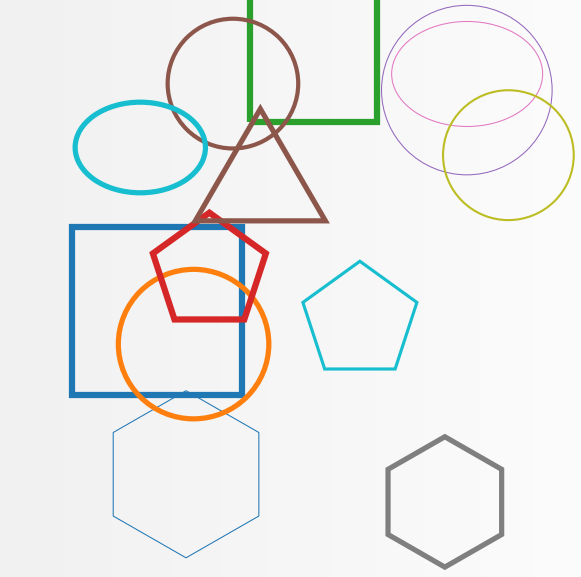[{"shape": "hexagon", "thickness": 0.5, "radius": 0.72, "center": [0.32, 0.178]}, {"shape": "square", "thickness": 3, "radius": 0.73, "center": [0.27, 0.46]}, {"shape": "circle", "thickness": 2.5, "radius": 0.65, "center": [0.333, 0.403]}, {"shape": "square", "thickness": 3, "radius": 0.54, "center": [0.539, 0.897]}, {"shape": "pentagon", "thickness": 3, "radius": 0.51, "center": [0.36, 0.529]}, {"shape": "circle", "thickness": 0.5, "radius": 0.73, "center": [0.803, 0.843]}, {"shape": "circle", "thickness": 2, "radius": 0.56, "center": [0.401, 0.854]}, {"shape": "triangle", "thickness": 2.5, "radius": 0.65, "center": [0.448, 0.681]}, {"shape": "oval", "thickness": 0.5, "radius": 0.65, "center": [0.804, 0.871]}, {"shape": "hexagon", "thickness": 2.5, "radius": 0.56, "center": [0.765, 0.13]}, {"shape": "circle", "thickness": 1, "radius": 0.56, "center": [0.875, 0.73]}, {"shape": "oval", "thickness": 2.5, "radius": 0.56, "center": [0.241, 0.744]}, {"shape": "pentagon", "thickness": 1.5, "radius": 0.52, "center": [0.619, 0.444]}]